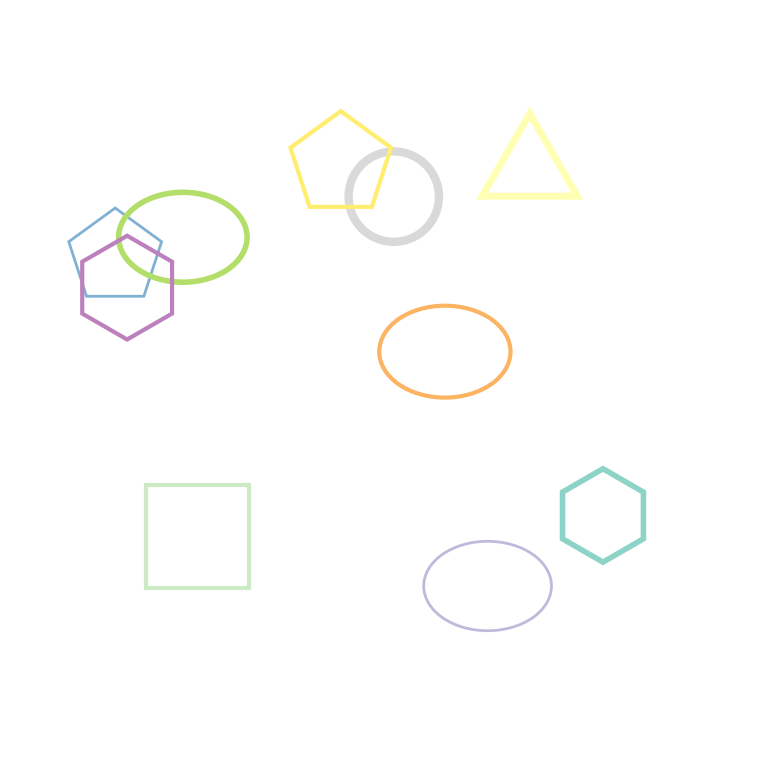[{"shape": "hexagon", "thickness": 2, "radius": 0.3, "center": [0.783, 0.331]}, {"shape": "triangle", "thickness": 2.5, "radius": 0.36, "center": [0.688, 0.781]}, {"shape": "oval", "thickness": 1, "radius": 0.41, "center": [0.633, 0.239]}, {"shape": "pentagon", "thickness": 1, "radius": 0.32, "center": [0.15, 0.666]}, {"shape": "oval", "thickness": 1.5, "radius": 0.43, "center": [0.578, 0.543]}, {"shape": "oval", "thickness": 2, "radius": 0.42, "center": [0.237, 0.692]}, {"shape": "circle", "thickness": 3, "radius": 0.29, "center": [0.511, 0.745]}, {"shape": "hexagon", "thickness": 1.5, "radius": 0.34, "center": [0.165, 0.626]}, {"shape": "square", "thickness": 1.5, "radius": 0.33, "center": [0.257, 0.304]}, {"shape": "pentagon", "thickness": 1.5, "radius": 0.34, "center": [0.443, 0.787]}]